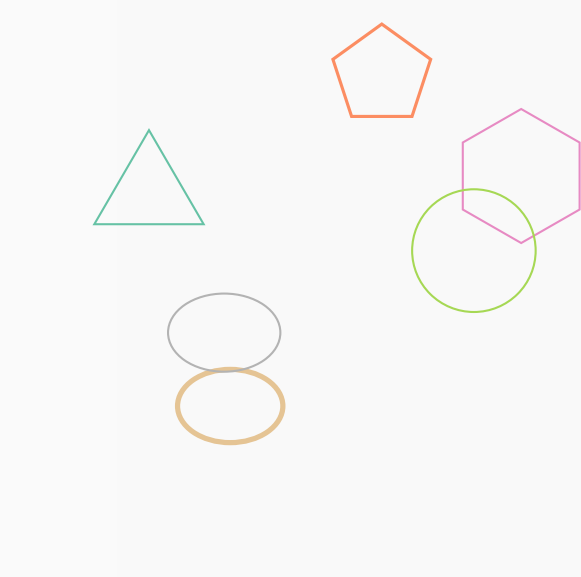[{"shape": "triangle", "thickness": 1, "radius": 0.54, "center": [0.256, 0.665]}, {"shape": "pentagon", "thickness": 1.5, "radius": 0.44, "center": [0.657, 0.869]}, {"shape": "hexagon", "thickness": 1, "radius": 0.58, "center": [0.897, 0.694]}, {"shape": "circle", "thickness": 1, "radius": 0.53, "center": [0.815, 0.565]}, {"shape": "oval", "thickness": 2.5, "radius": 0.45, "center": [0.396, 0.296]}, {"shape": "oval", "thickness": 1, "radius": 0.48, "center": [0.386, 0.423]}]